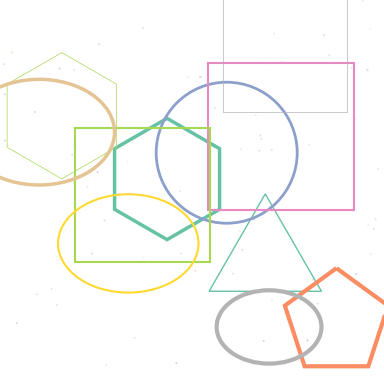[{"shape": "hexagon", "thickness": 2.5, "radius": 0.79, "center": [0.434, 0.535]}, {"shape": "triangle", "thickness": 1, "radius": 0.84, "center": [0.689, 0.328]}, {"shape": "pentagon", "thickness": 3, "radius": 0.7, "center": [0.874, 0.163]}, {"shape": "circle", "thickness": 2, "radius": 0.92, "center": [0.589, 0.603]}, {"shape": "square", "thickness": 1.5, "radius": 0.95, "center": [0.73, 0.645]}, {"shape": "hexagon", "thickness": 0.5, "radius": 0.82, "center": [0.161, 0.699]}, {"shape": "square", "thickness": 1.5, "radius": 0.87, "center": [0.37, 0.493]}, {"shape": "oval", "thickness": 1.5, "radius": 0.91, "center": [0.333, 0.368]}, {"shape": "oval", "thickness": 2.5, "radius": 0.98, "center": [0.101, 0.657]}, {"shape": "oval", "thickness": 3, "radius": 0.68, "center": [0.699, 0.151]}, {"shape": "square", "thickness": 0.5, "radius": 0.8, "center": [0.74, 0.869]}]